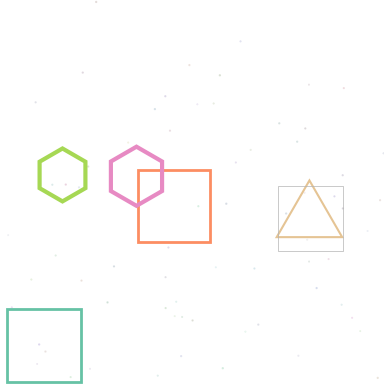[{"shape": "square", "thickness": 2, "radius": 0.48, "center": [0.114, 0.102]}, {"shape": "square", "thickness": 2, "radius": 0.47, "center": [0.451, 0.465]}, {"shape": "hexagon", "thickness": 3, "radius": 0.38, "center": [0.354, 0.542]}, {"shape": "hexagon", "thickness": 3, "radius": 0.34, "center": [0.162, 0.546]}, {"shape": "triangle", "thickness": 1.5, "radius": 0.49, "center": [0.804, 0.433]}, {"shape": "square", "thickness": 0.5, "radius": 0.42, "center": [0.806, 0.433]}]